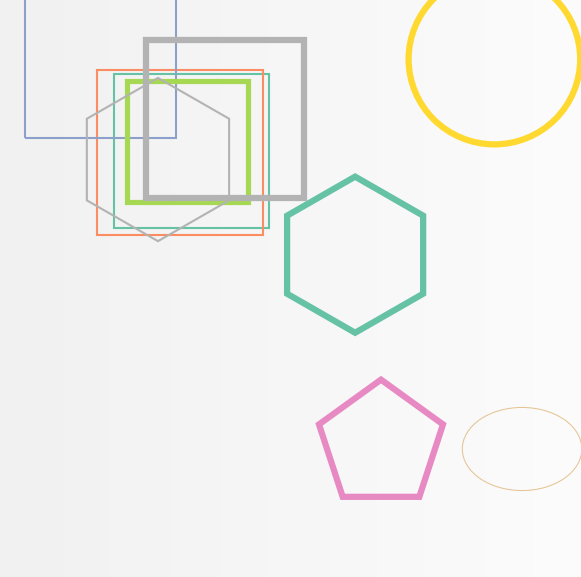[{"shape": "hexagon", "thickness": 3, "radius": 0.68, "center": [0.611, 0.558]}, {"shape": "square", "thickness": 1, "radius": 0.67, "center": [0.33, 0.738]}, {"shape": "square", "thickness": 1, "radius": 0.71, "center": [0.309, 0.734]}, {"shape": "square", "thickness": 1, "radius": 0.65, "center": [0.172, 0.89]}, {"shape": "pentagon", "thickness": 3, "radius": 0.56, "center": [0.655, 0.23]}, {"shape": "square", "thickness": 2.5, "radius": 0.52, "center": [0.322, 0.755]}, {"shape": "circle", "thickness": 3, "radius": 0.74, "center": [0.851, 0.897]}, {"shape": "oval", "thickness": 0.5, "radius": 0.51, "center": [0.898, 0.222]}, {"shape": "hexagon", "thickness": 1, "radius": 0.71, "center": [0.272, 0.723]}, {"shape": "square", "thickness": 3, "radius": 0.68, "center": [0.387, 0.793]}]